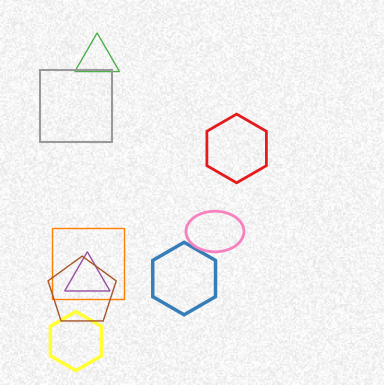[{"shape": "hexagon", "thickness": 2, "radius": 0.45, "center": [0.615, 0.614]}, {"shape": "hexagon", "thickness": 2.5, "radius": 0.47, "center": [0.478, 0.277]}, {"shape": "triangle", "thickness": 1, "radius": 0.33, "center": [0.252, 0.848]}, {"shape": "triangle", "thickness": 1, "radius": 0.34, "center": [0.227, 0.278]}, {"shape": "square", "thickness": 1, "radius": 0.46, "center": [0.228, 0.315]}, {"shape": "hexagon", "thickness": 2.5, "radius": 0.38, "center": [0.197, 0.114]}, {"shape": "pentagon", "thickness": 1, "radius": 0.47, "center": [0.213, 0.242]}, {"shape": "oval", "thickness": 2, "radius": 0.38, "center": [0.558, 0.399]}, {"shape": "square", "thickness": 1.5, "radius": 0.47, "center": [0.198, 0.724]}]